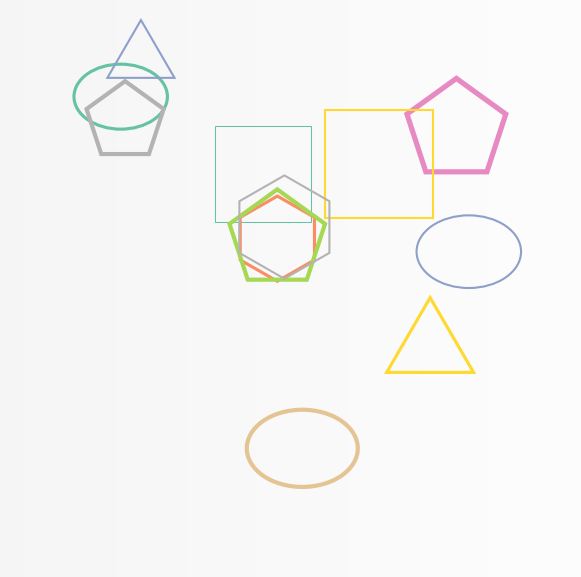[{"shape": "square", "thickness": 0.5, "radius": 0.41, "center": [0.452, 0.698]}, {"shape": "oval", "thickness": 1.5, "radius": 0.4, "center": [0.208, 0.832]}, {"shape": "hexagon", "thickness": 1.5, "radius": 0.37, "center": [0.477, 0.586]}, {"shape": "triangle", "thickness": 1, "radius": 0.33, "center": [0.242, 0.898]}, {"shape": "oval", "thickness": 1, "radius": 0.45, "center": [0.807, 0.563]}, {"shape": "pentagon", "thickness": 2.5, "radius": 0.45, "center": [0.785, 0.774]}, {"shape": "pentagon", "thickness": 2, "radius": 0.43, "center": [0.477, 0.585]}, {"shape": "square", "thickness": 1, "radius": 0.47, "center": [0.652, 0.715]}, {"shape": "triangle", "thickness": 1.5, "radius": 0.43, "center": [0.74, 0.397]}, {"shape": "oval", "thickness": 2, "radius": 0.48, "center": [0.52, 0.223]}, {"shape": "hexagon", "thickness": 1, "radius": 0.45, "center": [0.489, 0.606]}, {"shape": "pentagon", "thickness": 2, "radius": 0.35, "center": [0.215, 0.789]}]